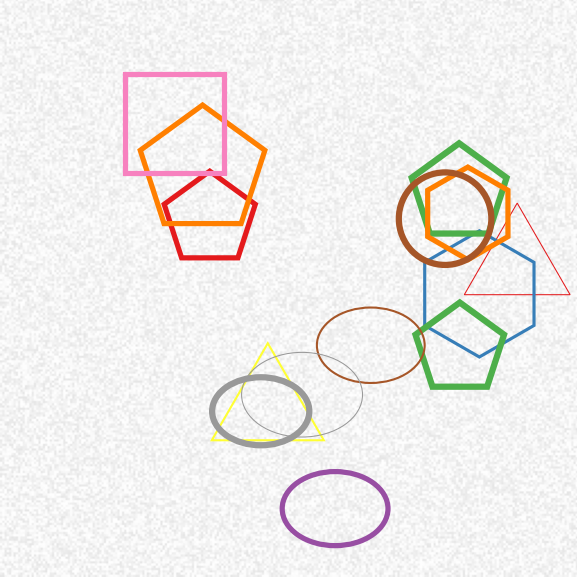[{"shape": "pentagon", "thickness": 2.5, "radius": 0.41, "center": [0.363, 0.62]}, {"shape": "triangle", "thickness": 0.5, "radius": 0.53, "center": [0.896, 0.542]}, {"shape": "hexagon", "thickness": 1.5, "radius": 0.55, "center": [0.83, 0.49]}, {"shape": "pentagon", "thickness": 3, "radius": 0.43, "center": [0.795, 0.665]}, {"shape": "pentagon", "thickness": 3, "radius": 0.4, "center": [0.796, 0.395]}, {"shape": "oval", "thickness": 2.5, "radius": 0.46, "center": [0.58, 0.118]}, {"shape": "pentagon", "thickness": 2.5, "radius": 0.57, "center": [0.351, 0.704]}, {"shape": "hexagon", "thickness": 2.5, "radius": 0.4, "center": [0.81, 0.63]}, {"shape": "triangle", "thickness": 1, "radius": 0.56, "center": [0.464, 0.293]}, {"shape": "circle", "thickness": 3, "radius": 0.4, "center": [0.771, 0.62]}, {"shape": "oval", "thickness": 1, "radius": 0.47, "center": [0.642, 0.401]}, {"shape": "square", "thickness": 2.5, "radius": 0.43, "center": [0.303, 0.785]}, {"shape": "oval", "thickness": 3, "radius": 0.42, "center": [0.451, 0.287]}, {"shape": "oval", "thickness": 0.5, "radius": 0.52, "center": [0.523, 0.316]}]